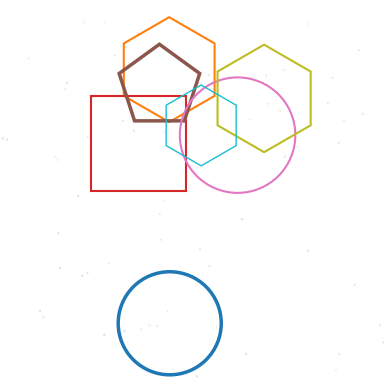[{"shape": "circle", "thickness": 2.5, "radius": 0.67, "center": [0.441, 0.16]}, {"shape": "hexagon", "thickness": 1.5, "radius": 0.68, "center": [0.439, 0.819]}, {"shape": "square", "thickness": 1.5, "radius": 0.62, "center": [0.36, 0.626]}, {"shape": "pentagon", "thickness": 2.5, "radius": 0.55, "center": [0.414, 0.775]}, {"shape": "circle", "thickness": 1.5, "radius": 0.75, "center": [0.617, 0.649]}, {"shape": "hexagon", "thickness": 1.5, "radius": 0.7, "center": [0.686, 0.744]}, {"shape": "hexagon", "thickness": 1, "radius": 0.52, "center": [0.523, 0.674]}]